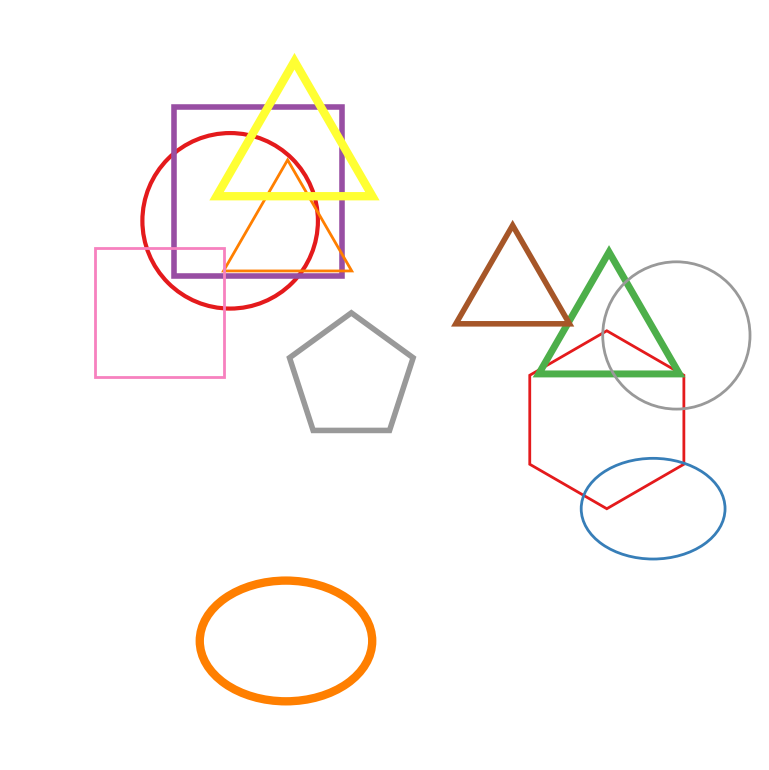[{"shape": "hexagon", "thickness": 1, "radius": 0.58, "center": [0.788, 0.455]}, {"shape": "circle", "thickness": 1.5, "radius": 0.57, "center": [0.299, 0.713]}, {"shape": "oval", "thickness": 1, "radius": 0.47, "center": [0.848, 0.339]}, {"shape": "triangle", "thickness": 2.5, "radius": 0.53, "center": [0.791, 0.567]}, {"shape": "square", "thickness": 2, "radius": 0.55, "center": [0.335, 0.751]}, {"shape": "oval", "thickness": 3, "radius": 0.56, "center": [0.371, 0.168]}, {"shape": "triangle", "thickness": 1, "radius": 0.48, "center": [0.374, 0.696]}, {"shape": "triangle", "thickness": 3, "radius": 0.58, "center": [0.382, 0.804]}, {"shape": "triangle", "thickness": 2, "radius": 0.43, "center": [0.666, 0.622]}, {"shape": "square", "thickness": 1, "radius": 0.42, "center": [0.207, 0.594]}, {"shape": "pentagon", "thickness": 2, "radius": 0.42, "center": [0.456, 0.509]}, {"shape": "circle", "thickness": 1, "radius": 0.48, "center": [0.878, 0.564]}]